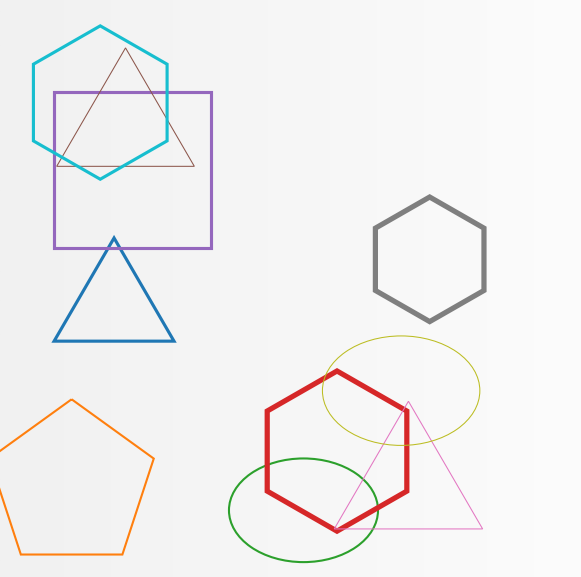[{"shape": "triangle", "thickness": 1.5, "radius": 0.6, "center": [0.196, 0.468]}, {"shape": "pentagon", "thickness": 1, "radius": 0.74, "center": [0.123, 0.159]}, {"shape": "oval", "thickness": 1, "radius": 0.64, "center": [0.522, 0.116]}, {"shape": "hexagon", "thickness": 2.5, "radius": 0.69, "center": [0.58, 0.218]}, {"shape": "square", "thickness": 1.5, "radius": 0.68, "center": [0.228, 0.705]}, {"shape": "triangle", "thickness": 0.5, "radius": 0.68, "center": [0.216, 0.779]}, {"shape": "triangle", "thickness": 0.5, "radius": 0.74, "center": [0.703, 0.157]}, {"shape": "hexagon", "thickness": 2.5, "radius": 0.54, "center": [0.739, 0.55]}, {"shape": "oval", "thickness": 0.5, "radius": 0.68, "center": [0.69, 0.323]}, {"shape": "hexagon", "thickness": 1.5, "radius": 0.66, "center": [0.172, 0.822]}]